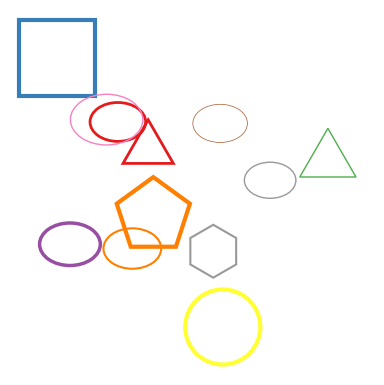[{"shape": "triangle", "thickness": 2, "radius": 0.38, "center": [0.385, 0.613]}, {"shape": "oval", "thickness": 2, "radius": 0.36, "center": [0.306, 0.683]}, {"shape": "square", "thickness": 3, "radius": 0.49, "center": [0.149, 0.849]}, {"shape": "triangle", "thickness": 1, "radius": 0.42, "center": [0.852, 0.582]}, {"shape": "oval", "thickness": 2.5, "radius": 0.39, "center": [0.182, 0.366]}, {"shape": "pentagon", "thickness": 3, "radius": 0.5, "center": [0.398, 0.44]}, {"shape": "oval", "thickness": 1.5, "radius": 0.37, "center": [0.344, 0.354]}, {"shape": "circle", "thickness": 3, "radius": 0.49, "center": [0.579, 0.151]}, {"shape": "oval", "thickness": 0.5, "radius": 0.35, "center": [0.572, 0.68]}, {"shape": "oval", "thickness": 1, "radius": 0.47, "center": [0.277, 0.689]}, {"shape": "hexagon", "thickness": 1.5, "radius": 0.34, "center": [0.554, 0.347]}, {"shape": "oval", "thickness": 1, "radius": 0.33, "center": [0.702, 0.532]}]